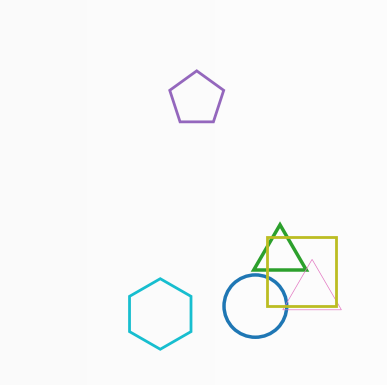[{"shape": "circle", "thickness": 2.5, "radius": 0.4, "center": [0.659, 0.205]}, {"shape": "triangle", "thickness": 2.5, "radius": 0.39, "center": [0.723, 0.338]}, {"shape": "pentagon", "thickness": 2, "radius": 0.37, "center": [0.508, 0.743]}, {"shape": "triangle", "thickness": 0.5, "radius": 0.44, "center": [0.805, 0.239]}, {"shape": "square", "thickness": 2, "radius": 0.45, "center": [0.778, 0.294]}, {"shape": "hexagon", "thickness": 2, "radius": 0.46, "center": [0.414, 0.184]}]